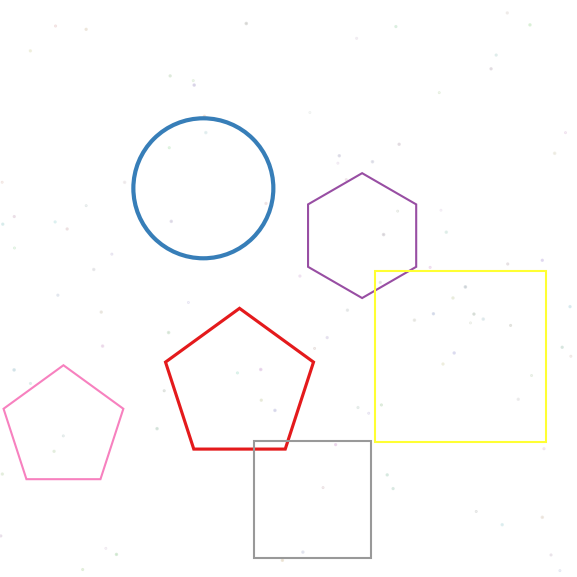[{"shape": "pentagon", "thickness": 1.5, "radius": 0.67, "center": [0.415, 0.33]}, {"shape": "circle", "thickness": 2, "radius": 0.61, "center": [0.352, 0.673]}, {"shape": "hexagon", "thickness": 1, "radius": 0.54, "center": [0.627, 0.591]}, {"shape": "square", "thickness": 1, "radius": 0.74, "center": [0.798, 0.382]}, {"shape": "pentagon", "thickness": 1, "radius": 0.55, "center": [0.11, 0.258]}, {"shape": "square", "thickness": 1, "radius": 0.5, "center": [0.541, 0.134]}]